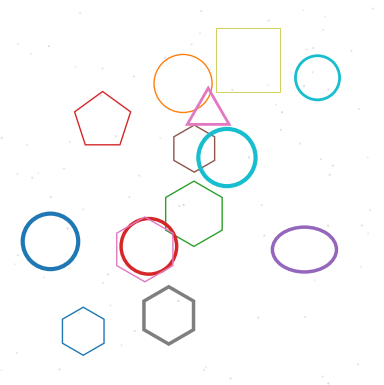[{"shape": "circle", "thickness": 3, "radius": 0.36, "center": [0.131, 0.373]}, {"shape": "hexagon", "thickness": 1, "radius": 0.31, "center": [0.216, 0.14]}, {"shape": "circle", "thickness": 1, "radius": 0.38, "center": [0.475, 0.783]}, {"shape": "hexagon", "thickness": 1, "radius": 0.42, "center": [0.504, 0.445]}, {"shape": "pentagon", "thickness": 1, "radius": 0.38, "center": [0.267, 0.686]}, {"shape": "circle", "thickness": 2.5, "radius": 0.36, "center": [0.387, 0.36]}, {"shape": "oval", "thickness": 2.5, "radius": 0.42, "center": [0.791, 0.352]}, {"shape": "hexagon", "thickness": 1, "radius": 0.31, "center": [0.505, 0.614]}, {"shape": "hexagon", "thickness": 1, "radius": 0.42, "center": [0.376, 0.352]}, {"shape": "triangle", "thickness": 2, "radius": 0.31, "center": [0.541, 0.708]}, {"shape": "hexagon", "thickness": 2.5, "radius": 0.37, "center": [0.438, 0.181]}, {"shape": "square", "thickness": 0.5, "radius": 0.41, "center": [0.643, 0.843]}, {"shape": "circle", "thickness": 3, "radius": 0.37, "center": [0.589, 0.591]}, {"shape": "circle", "thickness": 2, "radius": 0.29, "center": [0.825, 0.798]}]